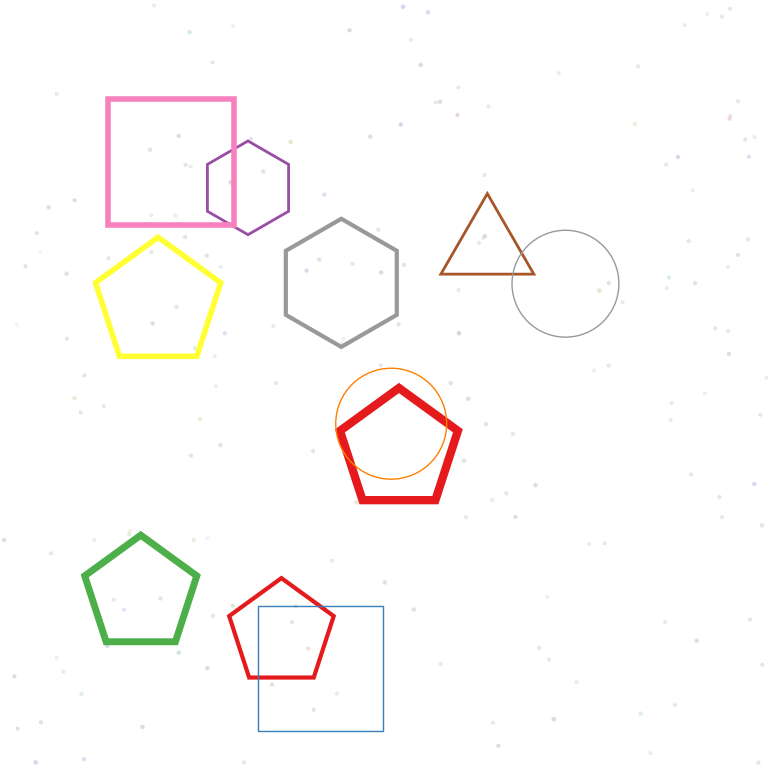[{"shape": "pentagon", "thickness": 3, "radius": 0.4, "center": [0.518, 0.416]}, {"shape": "pentagon", "thickness": 1.5, "radius": 0.36, "center": [0.366, 0.178]}, {"shape": "square", "thickness": 0.5, "radius": 0.41, "center": [0.417, 0.132]}, {"shape": "pentagon", "thickness": 2.5, "radius": 0.38, "center": [0.183, 0.228]}, {"shape": "hexagon", "thickness": 1, "radius": 0.3, "center": [0.322, 0.756]}, {"shape": "circle", "thickness": 0.5, "radius": 0.36, "center": [0.508, 0.45]}, {"shape": "pentagon", "thickness": 2, "radius": 0.43, "center": [0.205, 0.606]}, {"shape": "triangle", "thickness": 1, "radius": 0.35, "center": [0.633, 0.679]}, {"shape": "square", "thickness": 2, "radius": 0.41, "center": [0.222, 0.79]}, {"shape": "hexagon", "thickness": 1.5, "radius": 0.42, "center": [0.443, 0.633]}, {"shape": "circle", "thickness": 0.5, "radius": 0.35, "center": [0.734, 0.632]}]